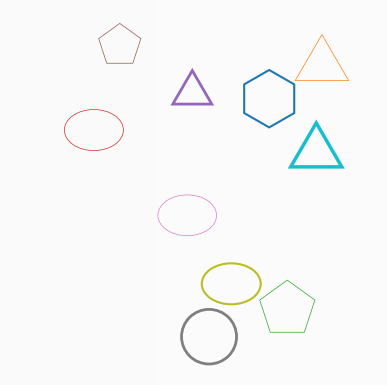[{"shape": "hexagon", "thickness": 1.5, "radius": 0.37, "center": [0.695, 0.744]}, {"shape": "triangle", "thickness": 0.5, "radius": 0.4, "center": [0.831, 0.83]}, {"shape": "pentagon", "thickness": 0.5, "radius": 0.37, "center": [0.741, 0.198]}, {"shape": "oval", "thickness": 0.5, "radius": 0.38, "center": [0.242, 0.662]}, {"shape": "triangle", "thickness": 2, "radius": 0.29, "center": [0.496, 0.759]}, {"shape": "pentagon", "thickness": 0.5, "radius": 0.29, "center": [0.309, 0.882]}, {"shape": "oval", "thickness": 0.5, "radius": 0.38, "center": [0.483, 0.441]}, {"shape": "circle", "thickness": 2, "radius": 0.35, "center": [0.539, 0.125]}, {"shape": "oval", "thickness": 1.5, "radius": 0.38, "center": [0.597, 0.263]}, {"shape": "triangle", "thickness": 2.5, "radius": 0.38, "center": [0.816, 0.605]}]